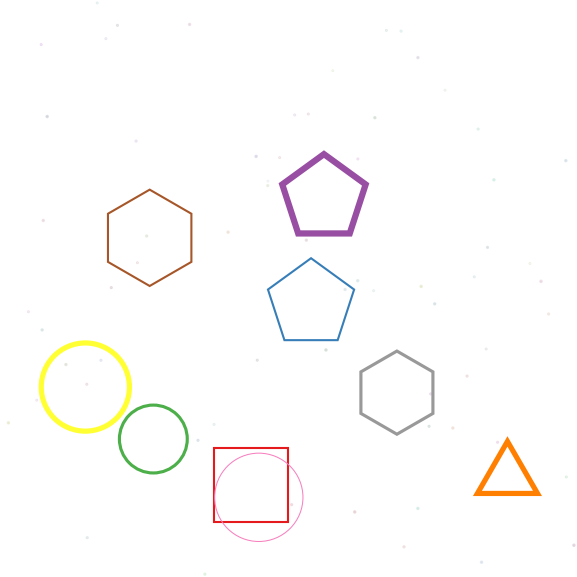[{"shape": "square", "thickness": 1, "radius": 0.32, "center": [0.435, 0.16]}, {"shape": "pentagon", "thickness": 1, "radius": 0.39, "center": [0.539, 0.474]}, {"shape": "circle", "thickness": 1.5, "radius": 0.29, "center": [0.266, 0.239]}, {"shape": "pentagon", "thickness": 3, "radius": 0.38, "center": [0.561, 0.656]}, {"shape": "triangle", "thickness": 2.5, "radius": 0.3, "center": [0.879, 0.175]}, {"shape": "circle", "thickness": 2.5, "radius": 0.38, "center": [0.148, 0.329]}, {"shape": "hexagon", "thickness": 1, "radius": 0.42, "center": [0.259, 0.587]}, {"shape": "circle", "thickness": 0.5, "radius": 0.38, "center": [0.448, 0.138]}, {"shape": "hexagon", "thickness": 1.5, "radius": 0.36, "center": [0.687, 0.319]}]